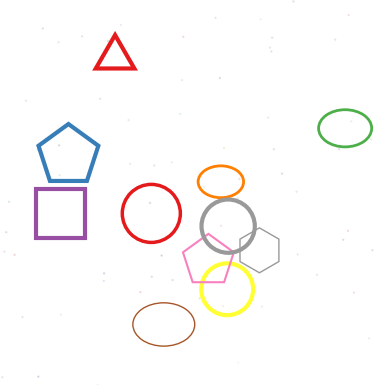[{"shape": "circle", "thickness": 2.5, "radius": 0.38, "center": [0.393, 0.446]}, {"shape": "triangle", "thickness": 3, "radius": 0.29, "center": [0.299, 0.851]}, {"shape": "pentagon", "thickness": 3, "radius": 0.41, "center": [0.178, 0.596]}, {"shape": "oval", "thickness": 2, "radius": 0.34, "center": [0.896, 0.667]}, {"shape": "square", "thickness": 3, "radius": 0.32, "center": [0.157, 0.446]}, {"shape": "oval", "thickness": 2, "radius": 0.3, "center": [0.574, 0.528]}, {"shape": "circle", "thickness": 3, "radius": 0.34, "center": [0.59, 0.249]}, {"shape": "oval", "thickness": 1, "radius": 0.4, "center": [0.425, 0.157]}, {"shape": "pentagon", "thickness": 1.5, "radius": 0.35, "center": [0.541, 0.323]}, {"shape": "circle", "thickness": 3, "radius": 0.35, "center": [0.593, 0.413]}, {"shape": "hexagon", "thickness": 1, "radius": 0.29, "center": [0.674, 0.35]}]